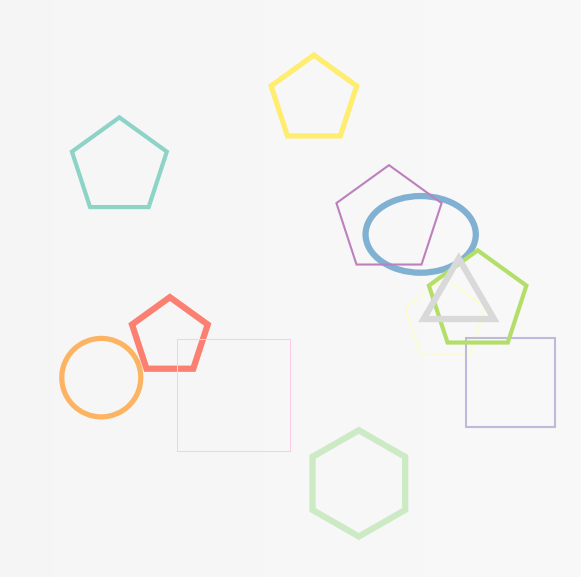[{"shape": "pentagon", "thickness": 2, "radius": 0.43, "center": [0.205, 0.71]}, {"shape": "pentagon", "thickness": 0.5, "radius": 0.36, "center": [0.766, 0.445]}, {"shape": "square", "thickness": 1, "radius": 0.38, "center": [0.879, 0.337]}, {"shape": "pentagon", "thickness": 3, "radius": 0.34, "center": [0.292, 0.416]}, {"shape": "oval", "thickness": 3, "radius": 0.47, "center": [0.724, 0.593]}, {"shape": "circle", "thickness": 2.5, "radius": 0.34, "center": [0.174, 0.345]}, {"shape": "pentagon", "thickness": 2, "radius": 0.44, "center": [0.822, 0.477]}, {"shape": "square", "thickness": 0.5, "radius": 0.49, "center": [0.402, 0.315]}, {"shape": "triangle", "thickness": 3, "radius": 0.35, "center": [0.789, 0.482]}, {"shape": "pentagon", "thickness": 1, "radius": 0.48, "center": [0.669, 0.618]}, {"shape": "hexagon", "thickness": 3, "radius": 0.46, "center": [0.617, 0.162]}, {"shape": "pentagon", "thickness": 2.5, "radius": 0.39, "center": [0.54, 0.826]}]